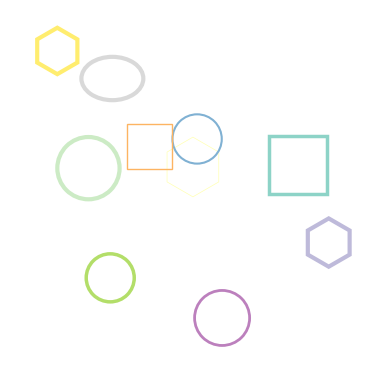[{"shape": "square", "thickness": 2.5, "radius": 0.38, "center": [0.774, 0.571]}, {"shape": "hexagon", "thickness": 0.5, "radius": 0.39, "center": [0.501, 0.566]}, {"shape": "hexagon", "thickness": 3, "radius": 0.31, "center": [0.854, 0.37]}, {"shape": "circle", "thickness": 1.5, "radius": 0.32, "center": [0.512, 0.639]}, {"shape": "square", "thickness": 1, "radius": 0.29, "center": [0.388, 0.619]}, {"shape": "circle", "thickness": 2.5, "radius": 0.31, "center": [0.286, 0.278]}, {"shape": "oval", "thickness": 3, "radius": 0.4, "center": [0.292, 0.796]}, {"shape": "circle", "thickness": 2, "radius": 0.36, "center": [0.577, 0.174]}, {"shape": "circle", "thickness": 3, "radius": 0.4, "center": [0.23, 0.563]}, {"shape": "hexagon", "thickness": 3, "radius": 0.3, "center": [0.149, 0.868]}]